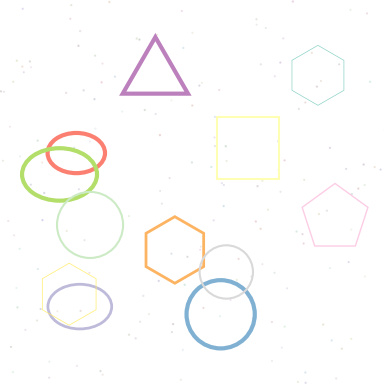[{"shape": "hexagon", "thickness": 0.5, "radius": 0.39, "center": [0.826, 0.804]}, {"shape": "square", "thickness": 1.5, "radius": 0.4, "center": [0.644, 0.615]}, {"shape": "oval", "thickness": 2, "radius": 0.41, "center": [0.207, 0.204]}, {"shape": "oval", "thickness": 3, "radius": 0.37, "center": [0.198, 0.602]}, {"shape": "circle", "thickness": 3, "radius": 0.44, "center": [0.573, 0.184]}, {"shape": "hexagon", "thickness": 2, "radius": 0.43, "center": [0.454, 0.351]}, {"shape": "oval", "thickness": 3, "radius": 0.49, "center": [0.155, 0.547]}, {"shape": "pentagon", "thickness": 1, "radius": 0.45, "center": [0.87, 0.434]}, {"shape": "circle", "thickness": 1.5, "radius": 0.35, "center": [0.588, 0.294]}, {"shape": "triangle", "thickness": 3, "radius": 0.49, "center": [0.404, 0.806]}, {"shape": "circle", "thickness": 1.5, "radius": 0.43, "center": [0.234, 0.416]}, {"shape": "hexagon", "thickness": 0.5, "radius": 0.4, "center": [0.18, 0.236]}]